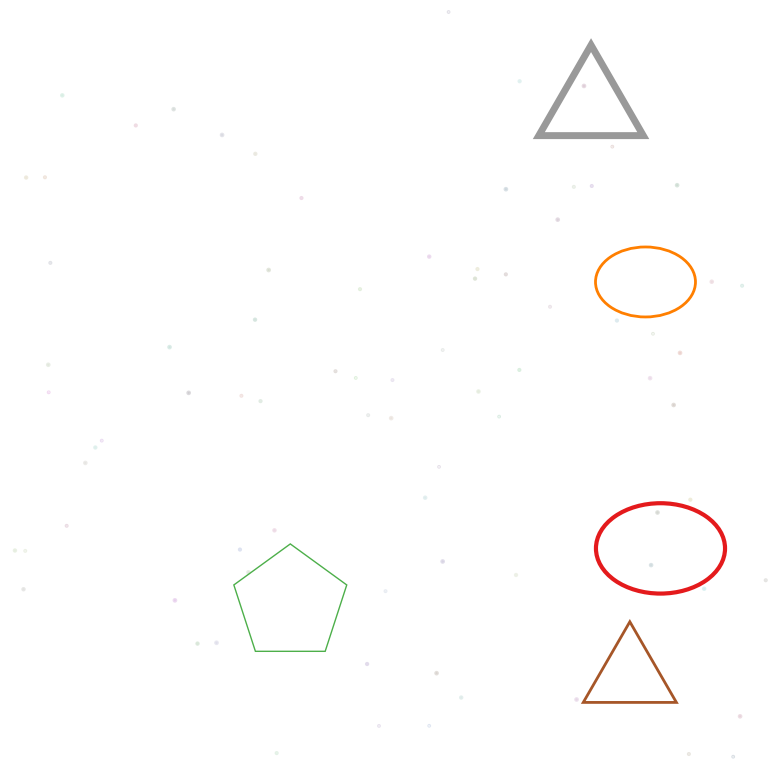[{"shape": "oval", "thickness": 1.5, "radius": 0.42, "center": [0.858, 0.288]}, {"shape": "pentagon", "thickness": 0.5, "radius": 0.39, "center": [0.377, 0.217]}, {"shape": "oval", "thickness": 1, "radius": 0.32, "center": [0.838, 0.634]}, {"shape": "triangle", "thickness": 1, "radius": 0.35, "center": [0.818, 0.123]}, {"shape": "triangle", "thickness": 2.5, "radius": 0.39, "center": [0.768, 0.863]}]